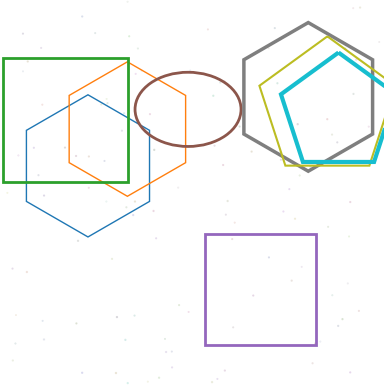[{"shape": "hexagon", "thickness": 1, "radius": 0.92, "center": [0.228, 0.569]}, {"shape": "hexagon", "thickness": 1, "radius": 0.87, "center": [0.331, 0.665]}, {"shape": "square", "thickness": 2, "radius": 0.81, "center": [0.17, 0.689]}, {"shape": "square", "thickness": 2, "radius": 0.72, "center": [0.677, 0.248]}, {"shape": "oval", "thickness": 2, "radius": 0.69, "center": [0.488, 0.716]}, {"shape": "hexagon", "thickness": 2.5, "radius": 0.97, "center": [0.801, 0.748]}, {"shape": "pentagon", "thickness": 1.5, "radius": 0.93, "center": [0.85, 0.72]}, {"shape": "pentagon", "thickness": 3, "radius": 0.79, "center": [0.879, 0.706]}]